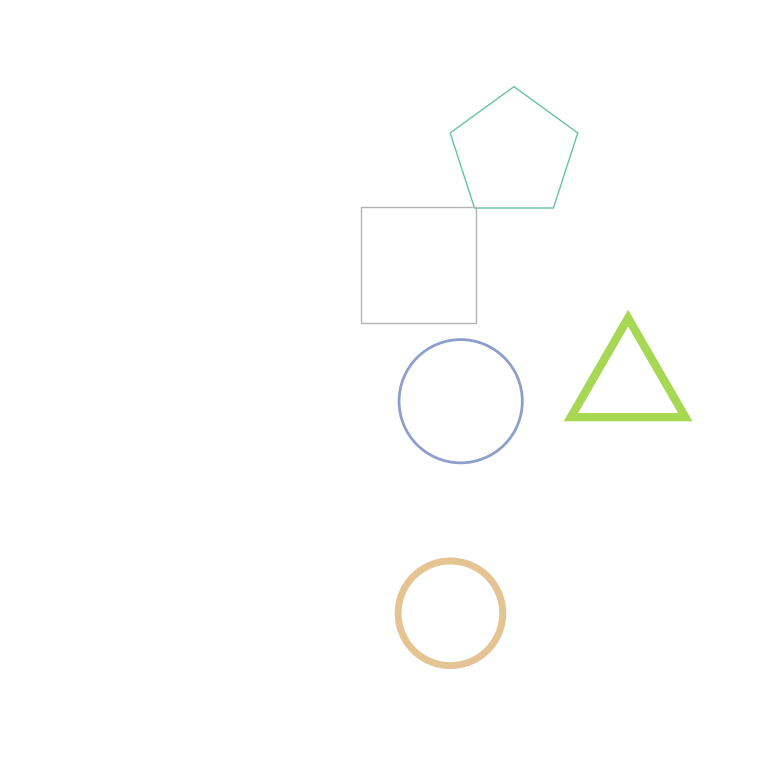[{"shape": "pentagon", "thickness": 0.5, "radius": 0.44, "center": [0.667, 0.8]}, {"shape": "circle", "thickness": 1, "radius": 0.4, "center": [0.598, 0.479]}, {"shape": "triangle", "thickness": 3, "radius": 0.43, "center": [0.816, 0.501]}, {"shape": "circle", "thickness": 2.5, "radius": 0.34, "center": [0.585, 0.204]}, {"shape": "square", "thickness": 0.5, "radius": 0.38, "center": [0.543, 0.656]}]